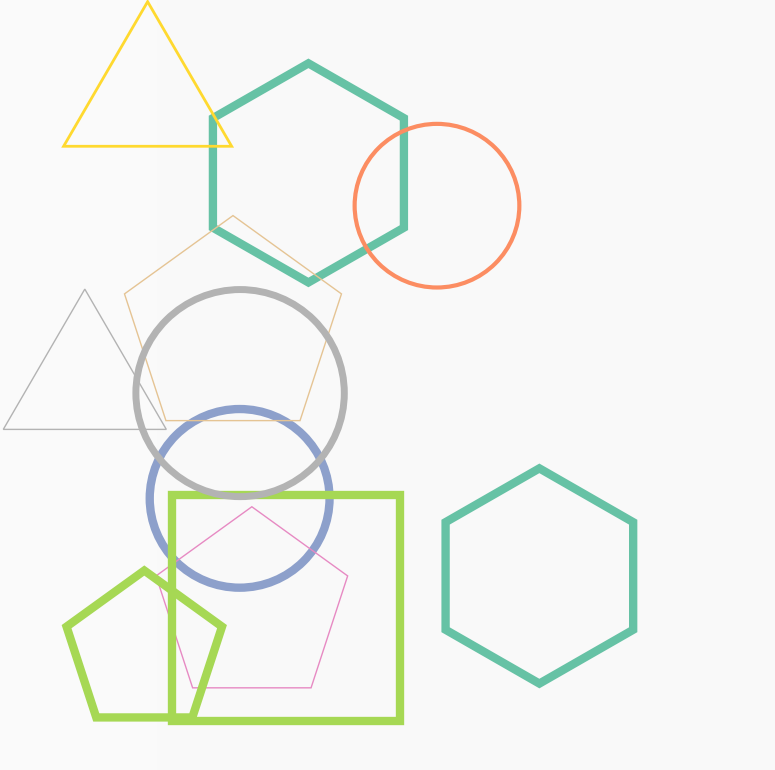[{"shape": "hexagon", "thickness": 3, "radius": 0.71, "center": [0.398, 0.775]}, {"shape": "hexagon", "thickness": 3, "radius": 0.7, "center": [0.696, 0.252]}, {"shape": "circle", "thickness": 1.5, "radius": 0.53, "center": [0.564, 0.733]}, {"shape": "circle", "thickness": 3, "radius": 0.58, "center": [0.309, 0.353]}, {"shape": "pentagon", "thickness": 0.5, "radius": 0.65, "center": [0.325, 0.212]}, {"shape": "square", "thickness": 3, "radius": 0.73, "center": [0.369, 0.21]}, {"shape": "pentagon", "thickness": 3, "radius": 0.53, "center": [0.186, 0.154]}, {"shape": "triangle", "thickness": 1, "radius": 0.63, "center": [0.19, 0.873]}, {"shape": "pentagon", "thickness": 0.5, "radius": 0.74, "center": [0.301, 0.573]}, {"shape": "circle", "thickness": 2.5, "radius": 0.67, "center": [0.31, 0.489]}, {"shape": "triangle", "thickness": 0.5, "radius": 0.61, "center": [0.109, 0.503]}]